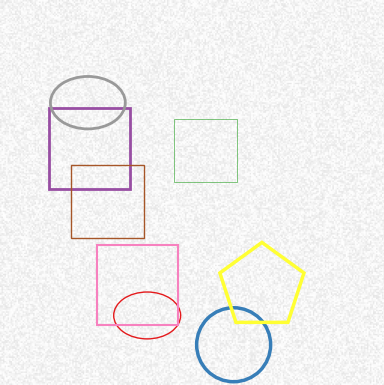[{"shape": "oval", "thickness": 1, "radius": 0.43, "center": [0.382, 0.181]}, {"shape": "circle", "thickness": 2.5, "radius": 0.48, "center": [0.607, 0.105]}, {"shape": "square", "thickness": 0.5, "radius": 0.41, "center": [0.534, 0.609]}, {"shape": "square", "thickness": 2, "radius": 0.53, "center": [0.233, 0.615]}, {"shape": "pentagon", "thickness": 2.5, "radius": 0.57, "center": [0.68, 0.256]}, {"shape": "square", "thickness": 1, "radius": 0.47, "center": [0.278, 0.478]}, {"shape": "square", "thickness": 1.5, "radius": 0.52, "center": [0.358, 0.26]}, {"shape": "oval", "thickness": 2, "radius": 0.49, "center": [0.228, 0.733]}]